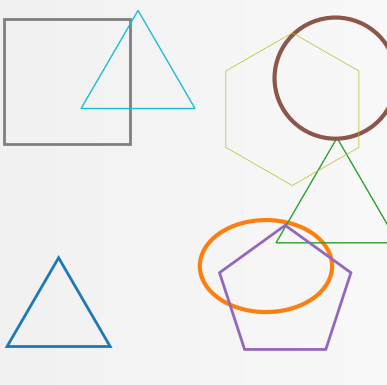[{"shape": "triangle", "thickness": 2, "radius": 0.77, "center": [0.151, 0.177]}, {"shape": "oval", "thickness": 3, "radius": 0.85, "center": [0.686, 0.309]}, {"shape": "triangle", "thickness": 1, "radius": 0.91, "center": [0.87, 0.46]}, {"shape": "pentagon", "thickness": 2, "radius": 0.89, "center": [0.736, 0.237]}, {"shape": "circle", "thickness": 3, "radius": 0.79, "center": [0.866, 0.797]}, {"shape": "square", "thickness": 2, "radius": 0.81, "center": [0.173, 0.789]}, {"shape": "hexagon", "thickness": 0.5, "radius": 0.99, "center": [0.754, 0.716]}, {"shape": "triangle", "thickness": 1, "radius": 0.85, "center": [0.356, 0.803]}]